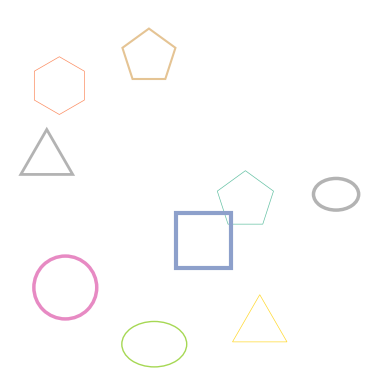[{"shape": "pentagon", "thickness": 0.5, "radius": 0.38, "center": [0.637, 0.48]}, {"shape": "hexagon", "thickness": 0.5, "radius": 0.38, "center": [0.154, 0.778]}, {"shape": "square", "thickness": 3, "radius": 0.36, "center": [0.53, 0.377]}, {"shape": "circle", "thickness": 2.5, "radius": 0.41, "center": [0.17, 0.253]}, {"shape": "oval", "thickness": 1, "radius": 0.42, "center": [0.401, 0.106]}, {"shape": "triangle", "thickness": 0.5, "radius": 0.41, "center": [0.675, 0.153]}, {"shape": "pentagon", "thickness": 1.5, "radius": 0.36, "center": [0.387, 0.853]}, {"shape": "triangle", "thickness": 2, "radius": 0.39, "center": [0.121, 0.586]}, {"shape": "oval", "thickness": 2.5, "radius": 0.29, "center": [0.873, 0.495]}]